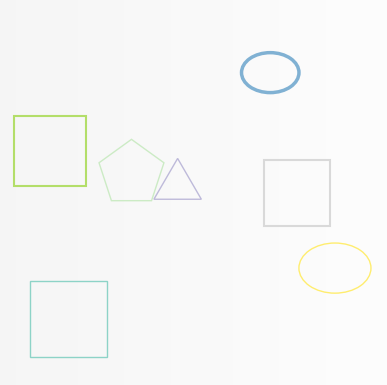[{"shape": "square", "thickness": 1, "radius": 0.5, "center": [0.176, 0.171]}, {"shape": "triangle", "thickness": 1, "radius": 0.35, "center": [0.458, 0.518]}, {"shape": "oval", "thickness": 2.5, "radius": 0.37, "center": [0.697, 0.811]}, {"shape": "square", "thickness": 1.5, "radius": 0.46, "center": [0.129, 0.608]}, {"shape": "square", "thickness": 1.5, "radius": 0.43, "center": [0.767, 0.498]}, {"shape": "pentagon", "thickness": 1, "radius": 0.44, "center": [0.339, 0.55]}, {"shape": "oval", "thickness": 1, "radius": 0.46, "center": [0.864, 0.304]}]